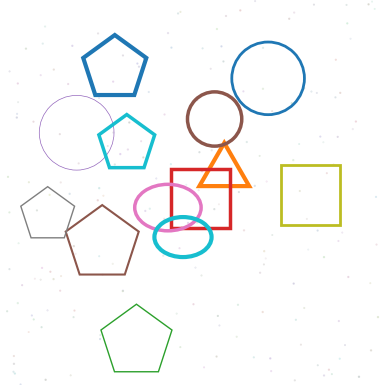[{"shape": "pentagon", "thickness": 3, "radius": 0.43, "center": [0.298, 0.823]}, {"shape": "circle", "thickness": 2, "radius": 0.47, "center": [0.696, 0.797]}, {"shape": "triangle", "thickness": 3, "radius": 0.37, "center": [0.583, 0.554]}, {"shape": "pentagon", "thickness": 1, "radius": 0.48, "center": [0.354, 0.113]}, {"shape": "square", "thickness": 2.5, "radius": 0.38, "center": [0.521, 0.484]}, {"shape": "circle", "thickness": 0.5, "radius": 0.49, "center": [0.199, 0.655]}, {"shape": "pentagon", "thickness": 1.5, "radius": 0.5, "center": [0.266, 0.368]}, {"shape": "circle", "thickness": 2.5, "radius": 0.35, "center": [0.557, 0.691]}, {"shape": "oval", "thickness": 2.5, "radius": 0.43, "center": [0.436, 0.461]}, {"shape": "pentagon", "thickness": 1, "radius": 0.37, "center": [0.124, 0.442]}, {"shape": "square", "thickness": 2, "radius": 0.38, "center": [0.806, 0.494]}, {"shape": "oval", "thickness": 3, "radius": 0.37, "center": [0.475, 0.384]}, {"shape": "pentagon", "thickness": 2.5, "radius": 0.38, "center": [0.329, 0.626]}]